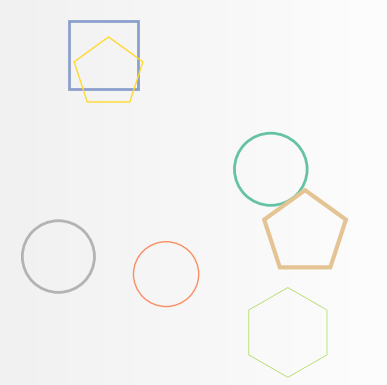[{"shape": "circle", "thickness": 2, "radius": 0.47, "center": [0.699, 0.56]}, {"shape": "circle", "thickness": 1, "radius": 0.42, "center": [0.429, 0.288]}, {"shape": "square", "thickness": 2, "radius": 0.44, "center": [0.267, 0.857]}, {"shape": "hexagon", "thickness": 0.5, "radius": 0.58, "center": [0.743, 0.137]}, {"shape": "pentagon", "thickness": 1, "radius": 0.47, "center": [0.28, 0.811]}, {"shape": "pentagon", "thickness": 3, "radius": 0.55, "center": [0.787, 0.395]}, {"shape": "circle", "thickness": 2, "radius": 0.47, "center": [0.151, 0.334]}]